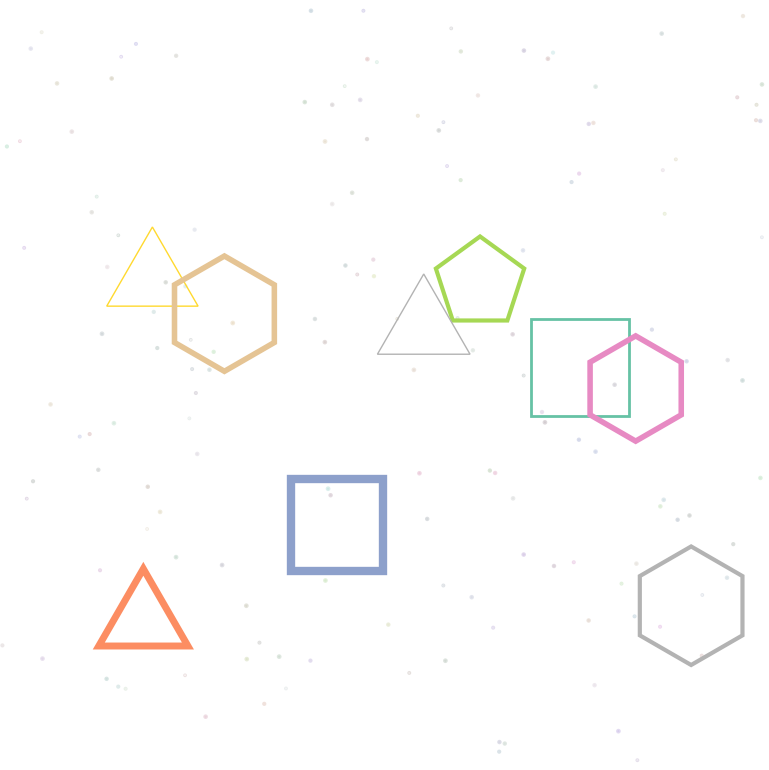[{"shape": "square", "thickness": 1, "radius": 0.32, "center": [0.753, 0.523]}, {"shape": "triangle", "thickness": 2.5, "radius": 0.33, "center": [0.186, 0.194]}, {"shape": "square", "thickness": 3, "radius": 0.3, "center": [0.438, 0.318]}, {"shape": "hexagon", "thickness": 2, "radius": 0.34, "center": [0.826, 0.495]}, {"shape": "pentagon", "thickness": 1.5, "radius": 0.3, "center": [0.623, 0.633]}, {"shape": "triangle", "thickness": 0.5, "radius": 0.34, "center": [0.198, 0.637]}, {"shape": "hexagon", "thickness": 2, "radius": 0.37, "center": [0.291, 0.593]}, {"shape": "triangle", "thickness": 0.5, "radius": 0.35, "center": [0.55, 0.575]}, {"shape": "hexagon", "thickness": 1.5, "radius": 0.38, "center": [0.898, 0.213]}]